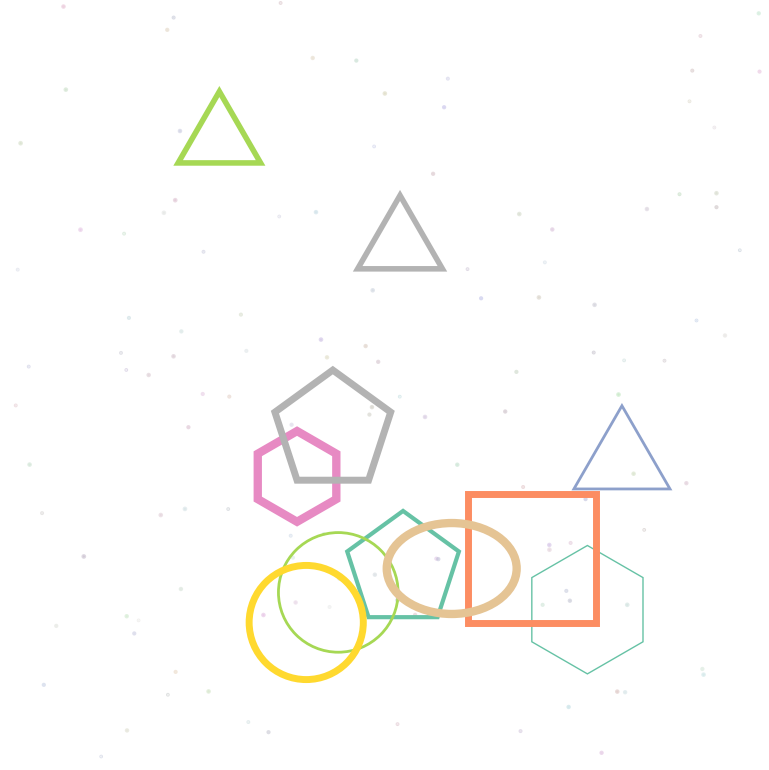[{"shape": "hexagon", "thickness": 0.5, "radius": 0.42, "center": [0.763, 0.208]}, {"shape": "pentagon", "thickness": 1.5, "radius": 0.38, "center": [0.523, 0.26]}, {"shape": "square", "thickness": 2.5, "radius": 0.42, "center": [0.691, 0.275]}, {"shape": "triangle", "thickness": 1, "radius": 0.36, "center": [0.808, 0.401]}, {"shape": "hexagon", "thickness": 3, "radius": 0.29, "center": [0.386, 0.381]}, {"shape": "circle", "thickness": 1, "radius": 0.39, "center": [0.439, 0.231]}, {"shape": "triangle", "thickness": 2, "radius": 0.31, "center": [0.285, 0.819]}, {"shape": "circle", "thickness": 2.5, "radius": 0.37, "center": [0.398, 0.192]}, {"shape": "oval", "thickness": 3, "radius": 0.42, "center": [0.587, 0.262]}, {"shape": "triangle", "thickness": 2, "radius": 0.32, "center": [0.52, 0.683]}, {"shape": "pentagon", "thickness": 2.5, "radius": 0.4, "center": [0.432, 0.44]}]